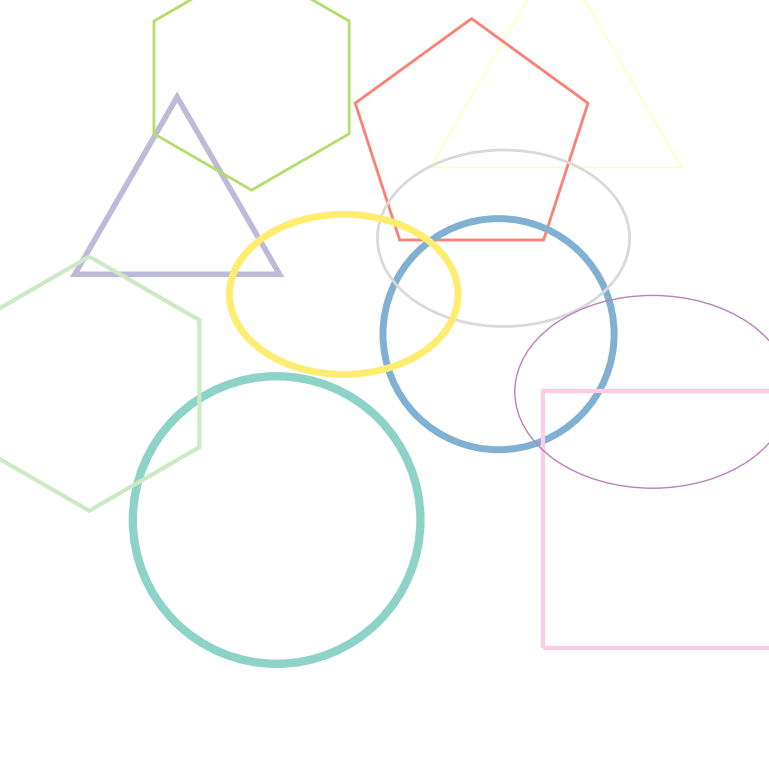[{"shape": "circle", "thickness": 3, "radius": 0.93, "center": [0.359, 0.325]}, {"shape": "triangle", "thickness": 0.5, "radius": 0.94, "center": [0.722, 0.877]}, {"shape": "triangle", "thickness": 2, "radius": 0.77, "center": [0.23, 0.721]}, {"shape": "pentagon", "thickness": 1, "radius": 0.79, "center": [0.612, 0.817]}, {"shape": "circle", "thickness": 2.5, "radius": 0.75, "center": [0.647, 0.566]}, {"shape": "hexagon", "thickness": 1, "radius": 0.73, "center": [0.327, 0.899]}, {"shape": "square", "thickness": 1.5, "radius": 0.83, "center": [0.872, 0.325]}, {"shape": "oval", "thickness": 1, "radius": 0.82, "center": [0.654, 0.691]}, {"shape": "oval", "thickness": 0.5, "radius": 0.89, "center": [0.847, 0.491]}, {"shape": "hexagon", "thickness": 1.5, "radius": 0.83, "center": [0.116, 0.502]}, {"shape": "oval", "thickness": 2.5, "radius": 0.74, "center": [0.446, 0.618]}]